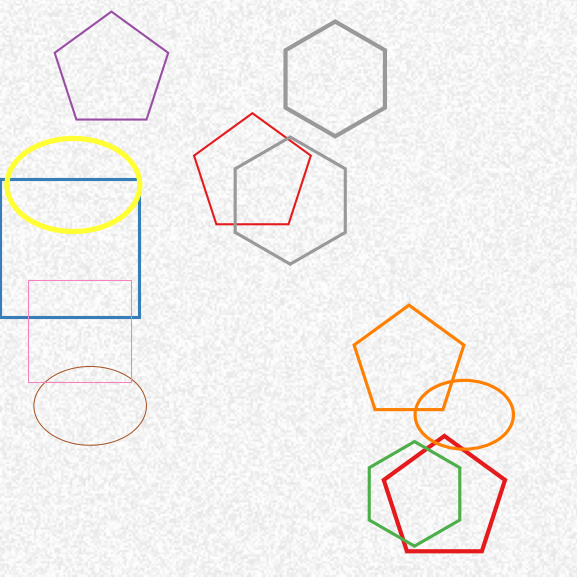[{"shape": "pentagon", "thickness": 1, "radius": 0.53, "center": [0.437, 0.697]}, {"shape": "pentagon", "thickness": 2, "radius": 0.55, "center": [0.77, 0.134]}, {"shape": "square", "thickness": 1.5, "radius": 0.6, "center": [0.12, 0.57]}, {"shape": "hexagon", "thickness": 1.5, "radius": 0.45, "center": [0.718, 0.144]}, {"shape": "pentagon", "thickness": 1, "radius": 0.52, "center": [0.193, 0.876]}, {"shape": "oval", "thickness": 1.5, "radius": 0.43, "center": [0.804, 0.281]}, {"shape": "pentagon", "thickness": 1.5, "radius": 0.5, "center": [0.708, 0.371]}, {"shape": "oval", "thickness": 2.5, "radius": 0.58, "center": [0.127, 0.679]}, {"shape": "oval", "thickness": 0.5, "radius": 0.49, "center": [0.156, 0.296]}, {"shape": "square", "thickness": 0.5, "radius": 0.44, "center": [0.138, 0.426]}, {"shape": "hexagon", "thickness": 1.5, "radius": 0.55, "center": [0.503, 0.652]}, {"shape": "hexagon", "thickness": 2, "radius": 0.5, "center": [0.581, 0.862]}]